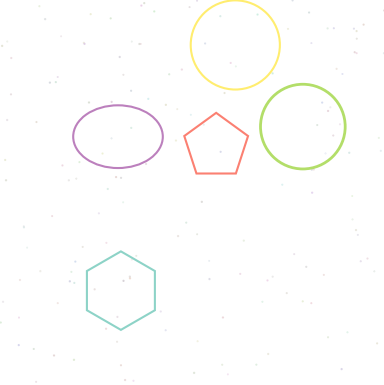[{"shape": "hexagon", "thickness": 1.5, "radius": 0.51, "center": [0.314, 0.245]}, {"shape": "pentagon", "thickness": 1.5, "radius": 0.44, "center": [0.561, 0.62]}, {"shape": "circle", "thickness": 2, "radius": 0.55, "center": [0.787, 0.671]}, {"shape": "oval", "thickness": 1.5, "radius": 0.58, "center": [0.306, 0.645]}, {"shape": "circle", "thickness": 1.5, "radius": 0.58, "center": [0.611, 0.883]}]